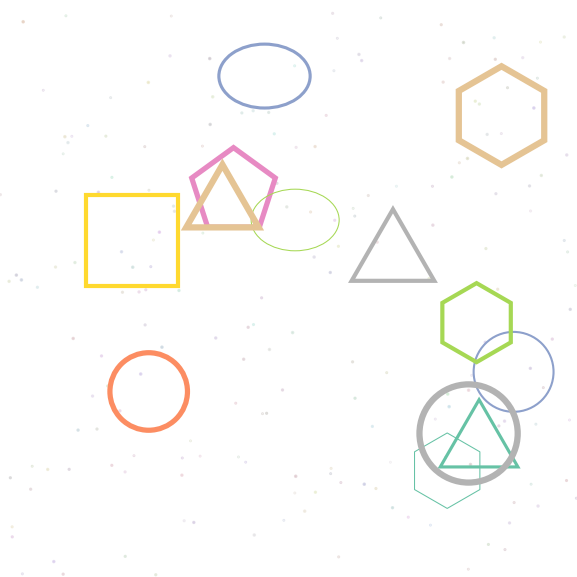[{"shape": "triangle", "thickness": 1.5, "radius": 0.39, "center": [0.83, 0.229]}, {"shape": "hexagon", "thickness": 0.5, "radius": 0.33, "center": [0.774, 0.184]}, {"shape": "circle", "thickness": 2.5, "radius": 0.34, "center": [0.257, 0.321]}, {"shape": "oval", "thickness": 1.5, "radius": 0.4, "center": [0.458, 0.867]}, {"shape": "circle", "thickness": 1, "radius": 0.35, "center": [0.889, 0.355]}, {"shape": "pentagon", "thickness": 2.5, "radius": 0.38, "center": [0.404, 0.667]}, {"shape": "hexagon", "thickness": 2, "radius": 0.34, "center": [0.825, 0.44]}, {"shape": "oval", "thickness": 0.5, "radius": 0.38, "center": [0.511, 0.618]}, {"shape": "square", "thickness": 2, "radius": 0.4, "center": [0.229, 0.583]}, {"shape": "hexagon", "thickness": 3, "radius": 0.43, "center": [0.868, 0.799]}, {"shape": "triangle", "thickness": 3, "radius": 0.36, "center": [0.385, 0.642]}, {"shape": "circle", "thickness": 3, "radius": 0.43, "center": [0.811, 0.249]}, {"shape": "triangle", "thickness": 2, "radius": 0.41, "center": [0.68, 0.554]}]